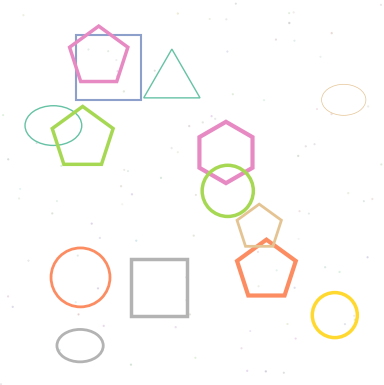[{"shape": "triangle", "thickness": 1, "radius": 0.42, "center": [0.446, 0.788]}, {"shape": "oval", "thickness": 1, "radius": 0.37, "center": [0.139, 0.674]}, {"shape": "circle", "thickness": 2, "radius": 0.38, "center": [0.209, 0.279]}, {"shape": "pentagon", "thickness": 3, "radius": 0.4, "center": [0.692, 0.297]}, {"shape": "square", "thickness": 1.5, "radius": 0.42, "center": [0.283, 0.824]}, {"shape": "pentagon", "thickness": 2.5, "radius": 0.4, "center": [0.256, 0.853]}, {"shape": "hexagon", "thickness": 3, "radius": 0.4, "center": [0.587, 0.604]}, {"shape": "circle", "thickness": 2.5, "radius": 0.33, "center": [0.592, 0.504]}, {"shape": "pentagon", "thickness": 2.5, "radius": 0.42, "center": [0.215, 0.64]}, {"shape": "circle", "thickness": 2.5, "radius": 0.29, "center": [0.87, 0.182]}, {"shape": "pentagon", "thickness": 2, "radius": 0.3, "center": [0.673, 0.409]}, {"shape": "oval", "thickness": 0.5, "radius": 0.29, "center": [0.893, 0.741]}, {"shape": "oval", "thickness": 2, "radius": 0.3, "center": [0.208, 0.102]}, {"shape": "square", "thickness": 2.5, "radius": 0.37, "center": [0.413, 0.253]}]